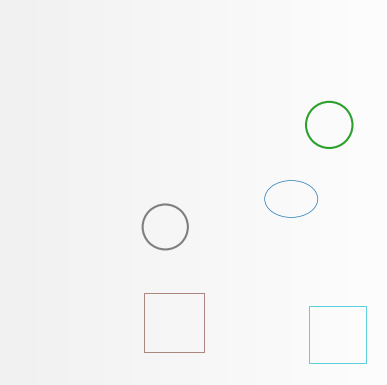[{"shape": "oval", "thickness": 0.5, "radius": 0.34, "center": [0.752, 0.483]}, {"shape": "circle", "thickness": 1.5, "radius": 0.3, "center": [0.85, 0.676]}, {"shape": "square", "thickness": 0.5, "radius": 0.39, "center": [0.45, 0.163]}, {"shape": "circle", "thickness": 1.5, "radius": 0.29, "center": [0.426, 0.41]}, {"shape": "square", "thickness": 0.5, "radius": 0.37, "center": [0.87, 0.131]}]